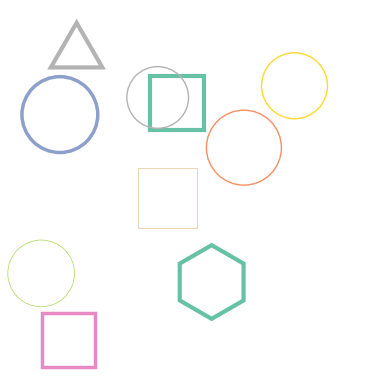[{"shape": "square", "thickness": 3, "radius": 0.35, "center": [0.459, 0.733]}, {"shape": "hexagon", "thickness": 3, "radius": 0.48, "center": [0.55, 0.268]}, {"shape": "circle", "thickness": 1, "radius": 0.49, "center": [0.634, 0.616]}, {"shape": "circle", "thickness": 2.5, "radius": 0.49, "center": [0.155, 0.702]}, {"shape": "square", "thickness": 2.5, "radius": 0.35, "center": [0.178, 0.118]}, {"shape": "circle", "thickness": 0.5, "radius": 0.43, "center": [0.107, 0.29]}, {"shape": "circle", "thickness": 1, "radius": 0.43, "center": [0.765, 0.777]}, {"shape": "square", "thickness": 0.5, "radius": 0.39, "center": [0.435, 0.486]}, {"shape": "triangle", "thickness": 3, "radius": 0.39, "center": [0.199, 0.863]}, {"shape": "circle", "thickness": 1, "radius": 0.4, "center": [0.41, 0.747]}]